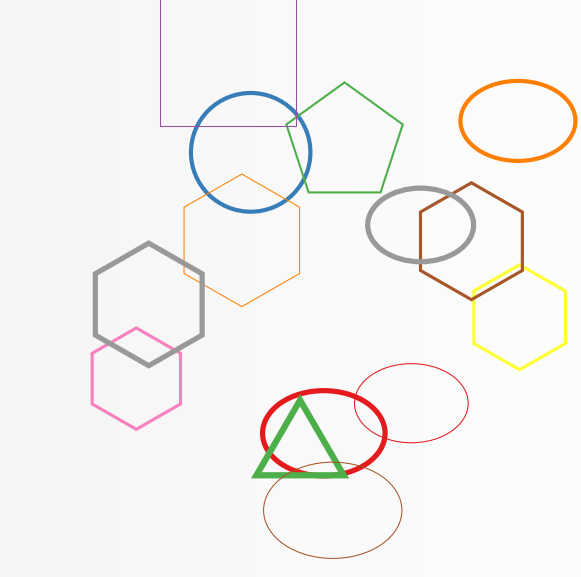[{"shape": "oval", "thickness": 2.5, "radius": 0.53, "center": [0.557, 0.249]}, {"shape": "oval", "thickness": 0.5, "radius": 0.49, "center": [0.708, 0.301]}, {"shape": "circle", "thickness": 2, "radius": 0.51, "center": [0.431, 0.735]}, {"shape": "triangle", "thickness": 3, "radius": 0.43, "center": [0.516, 0.219]}, {"shape": "pentagon", "thickness": 1, "radius": 0.53, "center": [0.593, 0.751]}, {"shape": "square", "thickness": 0.5, "radius": 0.58, "center": [0.393, 0.899]}, {"shape": "oval", "thickness": 2, "radius": 0.49, "center": [0.891, 0.79]}, {"shape": "hexagon", "thickness": 0.5, "radius": 0.57, "center": [0.416, 0.583]}, {"shape": "hexagon", "thickness": 1.5, "radius": 0.45, "center": [0.894, 0.45]}, {"shape": "hexagon", "thickness": 1.5, "radius": 0.51, "center": [0.811, 0.581]}, {"shape": "oval", "thickness": 0.5, "radius": 0.6, "center": [0.572, 0.115]}, {"shape": "hexagon", "thickness": 1.5, "radius": 0.44, "center": [0.235, 0.343]}, {"shape": "oval", "thickness": 2.5, "radius": 0.46, "center": [0.724, 0.61]}, {"shape": "hexagon", "thickness": 2.5, "radius": 0.53, "center": [0.256, 0.472]}]